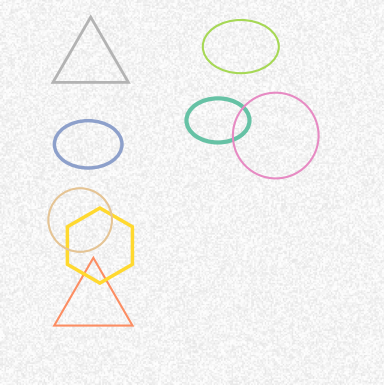[{"shape": "oval", "thickness": 3, "radius": 0.41, "center": [0.566, 0.687]}, {"shape": "triangle", "thickness": 1.5, "radius": 0.59, "center": [0.242, 0.213]}, {"shape": "oval", "thickness": 2.5, "radius": 0.44, "center": [0.229, 0.625]}, {"shape": "circle", "thickness": 1.5, "radius": 0.56, "center": [0.716, 0.648]}, {"shape": "oval", "thickness": 1.5, "radius": 0.49, "center": [0.625, 0.879]}, {"shape": "hexagon", "thickness": 2.5, "radius": 0.49, "center": [0.259, 0.362]}, {"shape": "circle", "thickness": 1.5, "radius": 0.41, "center": [0.208, 0.428]}, {"shape": "triangle", "thickness": 2, "radius": 0.57, "center": [0.236, 0.843]}]